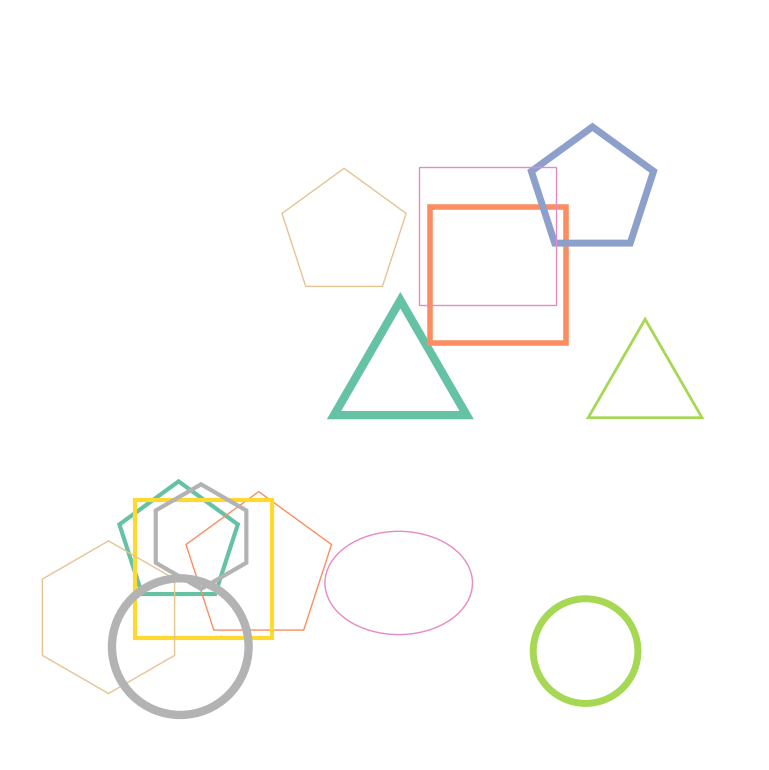[{"shape": "triangle", "thickness": 3, "radius": 0.5, "center": [0.52, 0.511]}, {"shape": "pentagon", "thickness": 1.5, "radius": 0.4, "center": [0.232, 0.294]}, {"shape": "pentagon", "thickness": 0.5, "radius": 0.5, "center": [0.336, 0.262]}, {"shape": "square", "thickness": 2, "radius": 0.44, "center": [0.647, 0.643]}, {"shape": "pentagon", "thickness": 2.5, "radius": 0.42, "center": [0.769, 0.752]}, {"shape": "square", "thickness": 0.5, "radius": 0.45, "center": [0.633, 0.693]}, {"shape": "oval", "thickness": 0.5, "radius": 0.48, "center": [0.518, 0.243]}, {"shape": "circle", "thickness": 2.5, "radius": 0.34, "center": [0.76, 0.154]}, {"shape": "triangle", "thickness": 1, "radius": 0.43, "center": [0.838, 0.5]}, {"shape": "square", "thickness": 1.5, "radius": 0.45, "center": [0.264, 0.261]}, {"shape": "hexagon", "thickness": 0.5, "radius": 0.5, "center": [0.141, 0.198]}, {"shape": "pentagon", "thickness": 0.5, "radius": 0.42, "center": [0.447, 0.697]}, {"shape": "circle", "thickness": 3, "radius": 0.44, "center": [0.234, 0.16]}, {"shape": "hexagon", "thickness": 1.5, "radius": 0.34, "center": [0.261, 0.303]}]